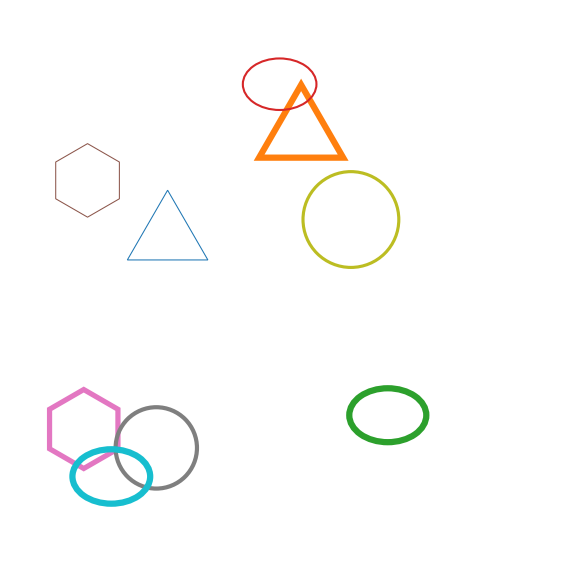[{"shape": "triangle", "thickness": 0.5, "radius": 0.4, "center": [0.29, 0.589]}, {"shape": "triangle", "thickness": 3, "radius": 0.42, "center": [0.521, 0.768]}, {"shape": "oval", "thickness": 3, "radius": 0.33, "center": [0.672, 0.28]}, {"shape": "oval", "thickness": 1, "radius": 0.32, "center": [0.484, 0.853]}, {"shape": "hexagon", "thickness": 0.5, "radius": 0.32, "center": [0.152, 0.687]}, {"shape": "hexagon", "thickness": 2.5, "radius": 0.34, "center": [0.145, 0.256]}, {"shape": "circle", "thickness": 2, "radius": 0.35, "center": [0.271, 0.224]}, {"shape": "circle", "thickness": 1.5, "radius": 0.41, "center": [0.608, 0.619]}, {"shape": "oval", "thickness": 3, "radius": 0.34, "center": [0.193, 0.174]}]